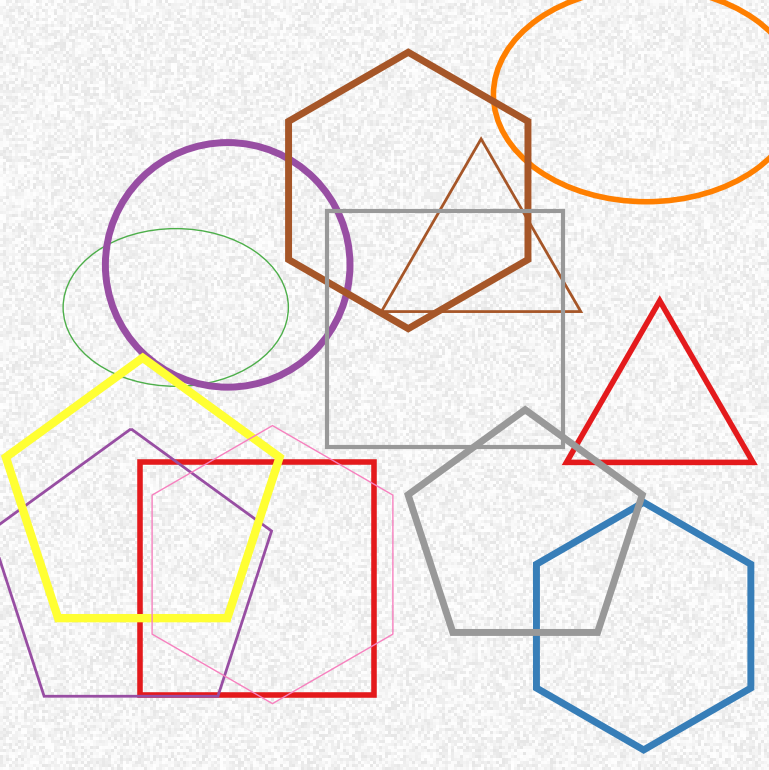[{"shape": "triangle", "thickness": 2, "radius": 0.7, "center": [0.857, 0.469]}, {"shape": "square", "thickness": 2, "radius": 0.76, "center": [0.334, 0.249]}, {"shape": "hexagon", "thickness": 2.5, "radius": 0.8, "center": [0.836, 0.187]}, {"shape": "oval", "thickness": 0.5, "radius": 0.73, "center": [0.228, 0.601]}, {"shape": "pentagon", "thickness": 1, "radius": 0.96, "center": [0.17, 0.251]}, {"shape": "circle", "thickness": 2.5, "radius": 0.79, "center": [0.296, 0.656]}, {"shape": "oval", "thickness": 2, "radius": 0.99, "center": [0.839, 0.877]}, {"shape": "pentagon", "thickness": 3, "radius": 0.93, "center": [0.185, 0.348]}, {"shape": "hexagon", "thickness": 2.5, "radius": 0.9, "center": [0.53, 0.753]}, {"shape": "triangle", "thickness": 1, "radius": 0.75, "center": [0.625, 0.67]}, {"shape": "hexagon", "thickness": 0.5, "radius": 0.9, "center": [0.354, 0.267]}, {"shape": "square", "thickness": 1.5, "radius": 0.77, "center": [0.578, 0.573]}, {"shape": "pentagon", "thickness": 2.5, "radius": 0.8, "center": [0.682, 0.308]}]